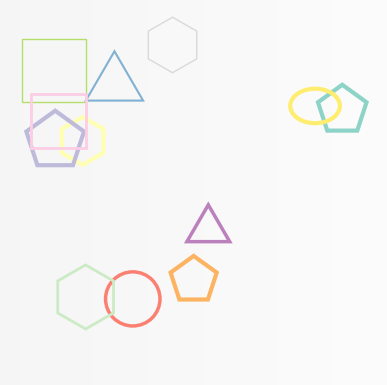[{"shape": "pentagon", "thickness": 3, "radius": 0.33, "center": [0.883, 0.714]}, {"shape": "hexagon", "thickness": 3, "radius": 0.31, "center": [0.213, 0.634]}, {"shape": "pentagon", "thickness": 3, "radius": 0.39, "center": [0.142, 0.634]}, {"shape": "circle", "thickness": 2.5, "radius": 0.35, "center": [0.343, 0.224]}, {"shape": "triangle", "thickness": 1.5, "radius": 0.43, "center": [0.295, 0.781]}, {"shape": "pentagon", "thickness": 3, "radius": 0.31, "center": [0.5, 0.273]}, {"shape": "square", "thickness": 1, "radius": 0.41, "center": [0.139, 0.817]}, {"shape": "square", "thickness": 2, "radius": 0.35, "center": [0.15, 0.687]}, {"shape": "hexagon", "thickness": 1, "radius": 0.36, "center": [0.445, 0.883]}, {"shape": "triangle", "thickness": 2.5, "radius": 0.32, "center": [0.538, 0.404]}, {"shape": "hexagon", "thickness": 2, "radius": 0.42, "center": [0.221, 0.229]}, {"shape": "oval", "thickness": 3, "radius": 0.32, "center": [0.813, 0.725]}]